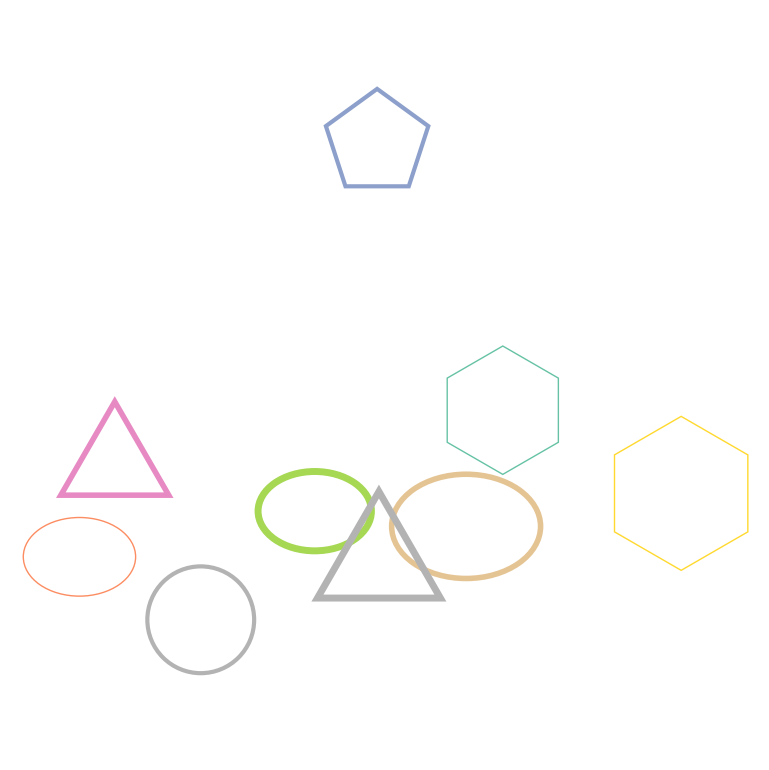[{"shape": "hexagon", "thickness": 0.5, "radius": 0.42, "center": [0.653, 0.467]}, {"shape": "oval", "thickness": 0.5, "radius": 0.36, "center": [0.103, 0.277]}, {"shape": "pentagon", "thickness": 1.5, "radius": 0.35, "center": [0.49, 0.815]}, {"shape": "triangle", "thickness": 2, "radius": 0.4, "center": [0.149, 0.397]}, {"shape": "oval", "thickness": 2.5, "radius": 0.37, "center": [0.409, 0.336]}, {"shape": "hexagon", "thickness": 0.5, "radius": 0.5, "center": [0.885, 0.359]}, {"shape": "oval", "thickness": 2, "radius": 0.48, "center": [0.605, 0.316]}, {"shape": "triangle", "thickness": 2.5, "radius": 0.46, "center": [0.492, 0.269]}, {"shape": "circle", "thickness": 1.5, "radius": 0.35, "center": [0.261, 0.195]}]